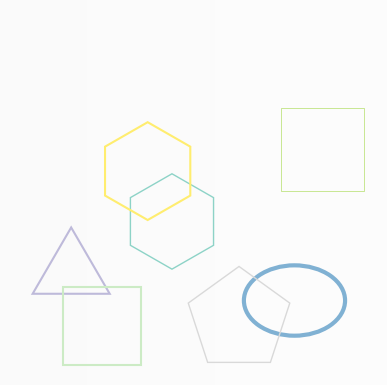[{"shape": "hexagon", "thickness": 1, "radius": 0.62, "center": [0.444, 0.425]}, {"shape": "triangle", "thickness": 1.5, "radius": 0.57, "center": [0.184, 0.294]}, {"shape": "oval", "thickness": 3, "radius": 0.65, "center": [0.76, 0.219]}, {"shape": "square", "thickness": 0.5, "radius": 0.54, "center": [0.833, 0.612]}, {"shape": "pentagon", "thickness": 1, "radius": 0.69, "center": [0.617, 0.17]}, {"shape": "square", "thickness": 1.5, "radius": 0.51, "center": [0.263, 0.153]}, {"shape": "hexagon", "thickness": 1.5, "radius": 0.64, "center": [0.381, 0.556]}]